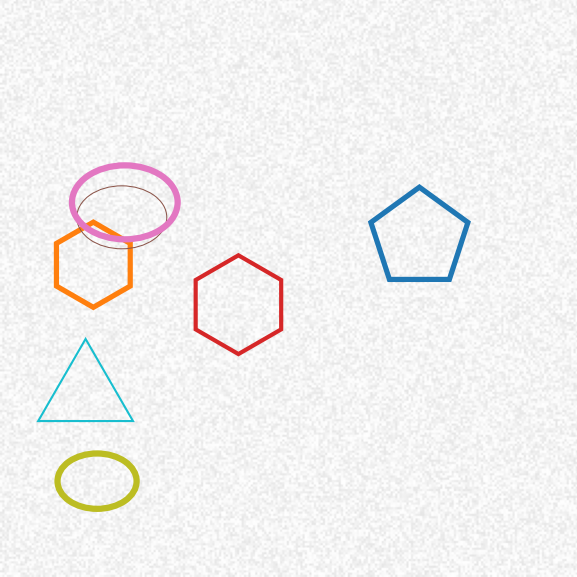[{"shape": "pentagon", "thickness": 2.5, "radius": 0.44, "center": [0.726, 0.587]}, {"shape": "hexagon", "thickness": 2.5, "radius": 0.37, "center": [0.162, 0.541]}, {"shape": "hexagon", "thickness": 2, "radius": 0.43, "center": [0.413, 0.472]}, {"shape": "oval", "thickness": 0.5, "radius": 0.39, "center": [0.211, 0.623]}, {"shape": "oval", "thickness": 3, "radius": 0.46, "center": [0.216, 0.649]}, {"shape": "oval", "thickness": 3, "radius": 0.34, "center": [0.168, 0.166]}, {"shape": "triangle", "thickness": 1, "radius": 0.47, "center": [0.148, 0.317]}]